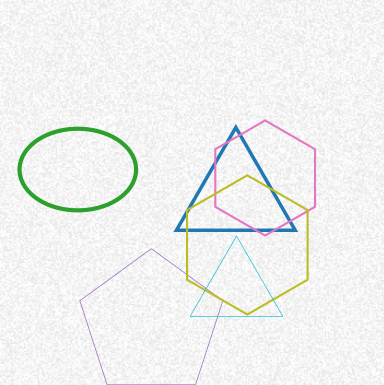[{"shape": "triangle", "thickness": 2.5, "radius": 0.89, "center": [0.613, 0.491]}, {"shape": "oval", "thickness": 3, "radius": 0.76, "center": [0.202, 0.56]}, {"shape": "pentagon", "thickness": 0.5, "radius": 0.98, "center": [0.393, 0.159]}, {"shape": "hexagon", "thickness": 1.5, "radius": 0.75, "center": [0.689, 0.538]}, {"shape": "hexagon", "thickness": 1.5, "radius": 0.9, "center": [0.642, 0.364]}, {"shape": "triangle", "thickness": 0.5, "radius": 0.7, "center": [0.614, 0.248]}]